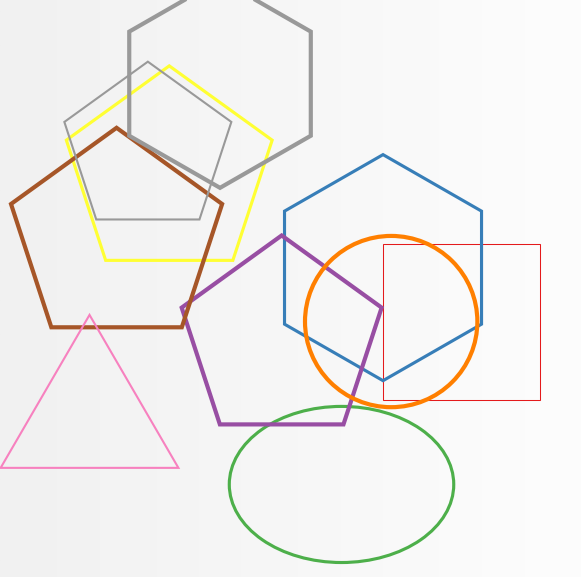[{"shape": "square", "thickness": 0.5, "radius": 0.67, "center": [0.794, 0.441]}, {"shape": "hexagon", "thickness": 1.5, "radius": 0.98, "center": [0.659, 0.536]}, {"shape": "oval", "thickness": 1.5, "radius": 0.97, "center": [0.588, 0.16]}, {"shape": "pentagon", "thickness": 2, "radius": 0.9, "center": [0.485, 0.411]}, {"shape": "circle", "thickness": 2, "radius": 0.74, "center": [0.673, 0.442]}, {"shape": "pentagon", "thickness": 1.5, "radius": 0.93, "center": [0.291, 0.699]}, {"shape": "pentagon", "thickness": 2, "radius": 0.95, "center": [0.201, 0.587]}, {"shape": "triangle", "thickness": 1, "radius": 0.88, "center": [0.154, 0.277]}, {"shape": "hexagon", "thickness": 2, "radius": 0.9, "center": [0.379, 0.854]}, {"shape": "pentagon", "thickness": 1, "radius": 0.76, "center": [0.254, 0.741]}]